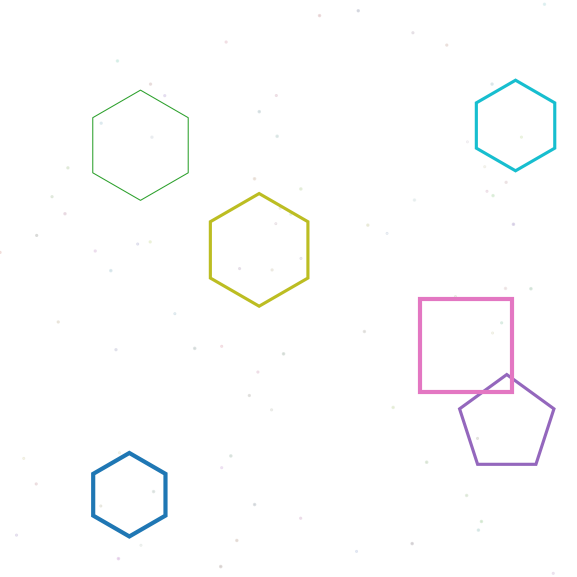[{"shape": "hexagon", "thickness": 2, "radius": 0.36, "center": [0.224, 0.142]}, {"shape": "hexagon", "thickness": 0.5, "radius": 0.48, "center": [0.243, 0.748]}, {"shape": "pentagon", "thickness": 1.5, "radius": 0.43, "center": [0.878, 0.265]}, {"shape": "square", "thickness": 2, "radius": 0.4, "center": [0.807, 0.401]}, {"shape": "hexagon", "thickness": 1.5, "radius": 0.49, "center": [0.449, 0.566]}, {"shape": "hexagon", "thickness": 1.5, "radius": 0.39, "center": [0.893, 0.782]}]